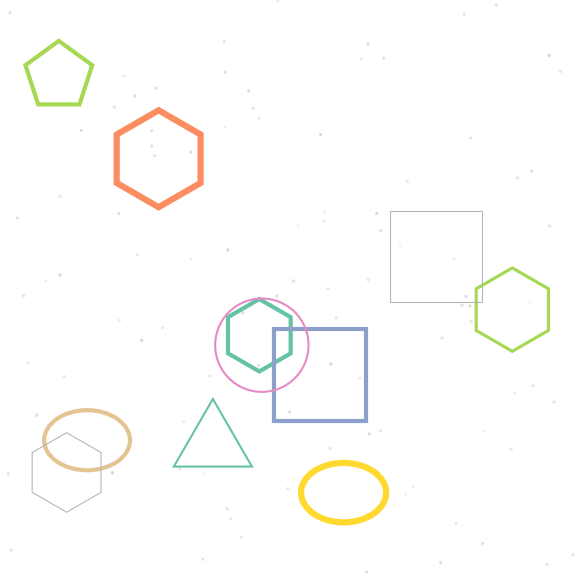[{"shape": "hexagon", "thickness": 2, "radius": 0.31, "center": [0.449, 0.419]}, {"shape": "triangle", "thickness": 1, "radius": 0.39, "center": [0.369, 0.23]}, {"shape": "hexagon", "thickness": 3, "radius": 0.42, "center": [0.275, 0.724]}, {"shape": "square", "thickness": 2, "radius": 0.4, "center": [0.554, 0.35]}, {"shape": "circle", "thickness": 1, "radius": 0.4, "center": [0.453, 0.401]}, {"shape": "hexagon", "thickness": 1.5, "radius": 0.36, "center": [0.887, 0.463]}, {"shape": "pentagon", "thickness": 2, "radius": 0.3, "center": [0.102, 0.867]}, {"shape": "oval", "thickness": 3, "radius": 0.37, "center": [0.595, 0.146]}, {"shape": "oval", "thickness": 2, "radius": 0.37, "center": [0.151, 0.237]}, {"shape": "square", "thickness": 0.5, "radius": 0.4, "center": [0.755, 0.555]}, {"shape": "hexagon", "thickness": 0.5, "radius": 0.34, "center": [0.115, 0.181]}]